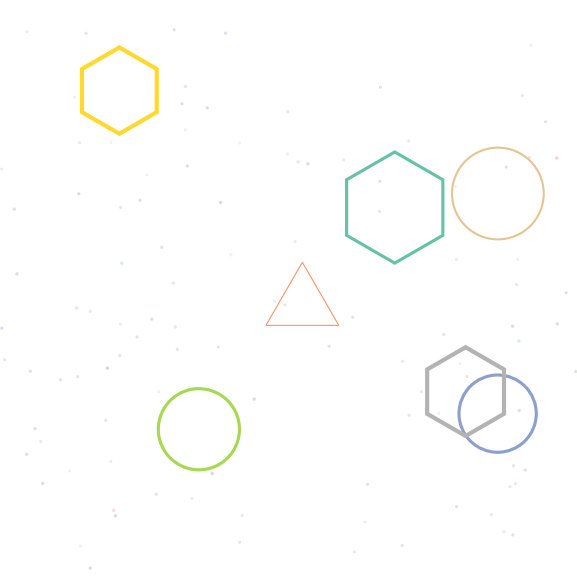[{"shape": "hexagon", "thickness": 1.5, "radius": 0.48, "center": [0.684, 0.64]}, {"shape": "triangle", "thickness": 0.5, "radius": 0.36, "center": [0.524, 0.472]}, {"shape": "circle", "thickness": 1.5, "radius": 0.33, "center": [0.862, 0.283]}, {"shape": "circle", "thickness": 1.5, "radius": 0.35, "center": [0.344, 0.256]}, {"shape": "hexagon", "thickness": 2, "radius": 0.37, "center": [0.207, 0.842]}, {"shape": "circle", "thickness": 1, "radius": 0.4, "center": [0.862, 0.664]}, {"shape": "hexagon", "thickness": 2, "radius": 0.38, "center": [0.806, 0.321]}]